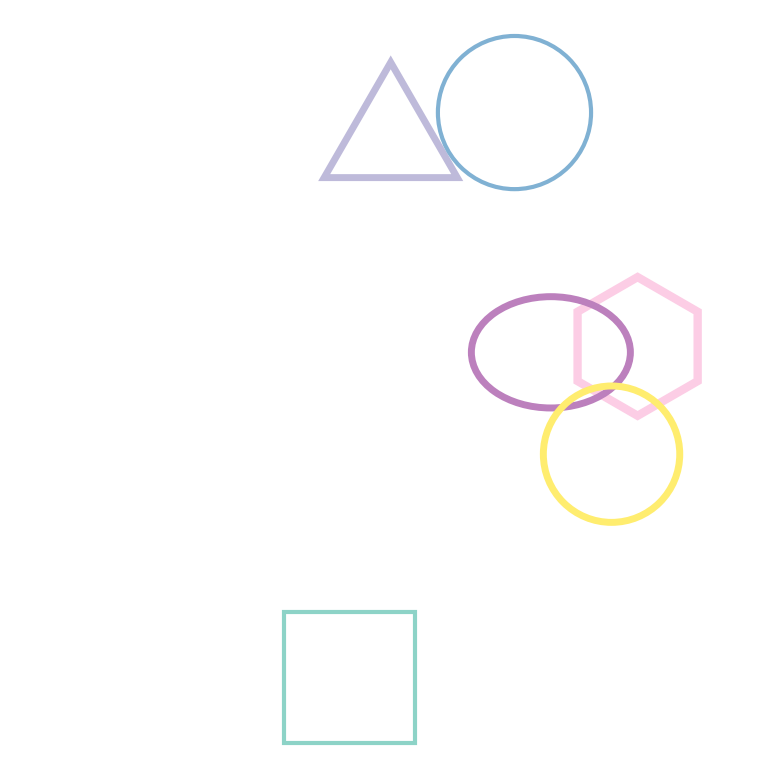[{"shape": "square", "thickness": 1.5, "radius": 0.43, "center": [0.453, 0.12]}, {"shape": "triangle", "thickness": 2.5, "radius": 0.5, "center": [0.507, 0.819]}, {"shape": "circle", "thickness": 1.5, "radius": 0.5, "center": [0.668, 0.854]}, {"shape": "hexagon", "thickness": 3, "radius": 0.45, "center": [0.828, 0.55]}, {"shape": "oval", "thickness": 2.5, "radius": 0.52, "center": [0.715, 0.542]}, {"shape": "circle", "thickness": 2.5, "radius": 0.44, "center": [0.794, 0.41]}]